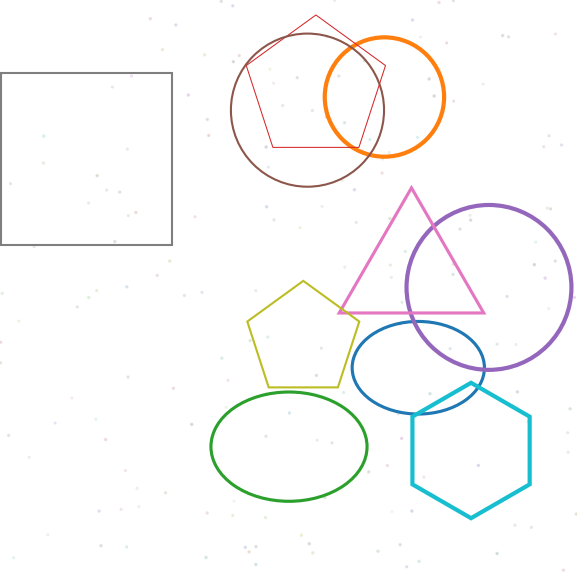[{"shape": "oval", "thickness": 1.5, "radius": 0.57, "center": [0.724, 0.362]}, {"shape": "circle", "thickness": 2, "radius": 0.52, "center": [0.666, 0.831]}, {"shape": "oval", "thickness": 1.5, "radius": 0.68, "center": [0.5, 0.226]}, {"shape": "pentagon", "thickness": 0.5, "radius": 0.63, "center": [0.547, 0.846]}, {"shape": "circle", "thickness": 2, "radius": 0.71, "center": [0.847, 0.501]}, {"shape": "circle", "thickness": 1, "radius": 0.66, "center": [0.532, 0.808]}, {"shape": "triangle", "thickness": 1.5, "radius": 0.72, "center": [0.713, 0.529]}, {"shape": "square", "thickness": 1, "radius": 0.74, "center": [0.15, 0.724]}, {"shape": "pentagon", "thickness": 1, "radius": 0.51, "center": [0.525, 0.411]}, {"shape": "hexagon", "thickness": 2, "radius": 0.59, "center": [0.816, 0.219]}]